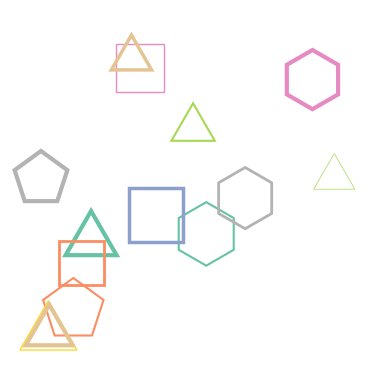[{"shape": "hexagon", "thickness": 1.5, "radius": 0.41, "center": [0.536, 0.392]}, {"shape": "triangle", "thickness": 3, "radius": 0.38, "center": [0.237, 0.375]}, {"shape": "pentagon", "thickness": 1.5, "radius": 0.41, "center": [0.19, 0.195]}, {"shape": "square", "thickness": 2, "radius": 0.29, "center": [0.212, 0.317]}, {"shape": "square", "thickness": 2.5, "radius": 0.35, "center": [0.405, 0.441]}, {"shape": "hexagon", "thickness": 3, "radius": 0.38, "center": [0.812, 0.793]}, {"shape": "square", "thickness": 1, "radius": 0.31, "center": [0.364, 0.822]}, {"shape": "triangle", "thickness": 0.5, "radius": 0.31, "center": [0.868, 0.539]}, {"shape": "triangle", "thickness": 1.5, "radius": 0.33, "center": [0.502, 0.667]}, {"shape": "triangle", "thickness": 1, "radius": 0.43, "center": [0.126, 0.134]}, {"shape": "triangle", "thickness": 3, "radius": 0.35, "center": [0.128, 0.138]}, {"shape": "triangle", "thickness": 2.5, "radius": 0.3, "center": [0.341, 0.849]}, {"shape": "pentagon", "thickness": 3, "radius": 0.36, "center": [0.106, 0.536]}, {"shape": "hexagon", "thickness": 2, "radius": 0.4, "center": [0.637, 0.485]}]